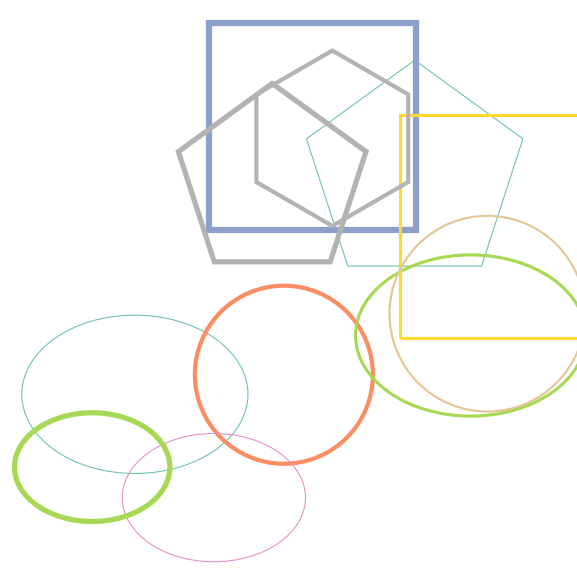[{"shape": "pentagon", "thickness": 0.5, "radius": 0.99, "center": [0.718, 0.698]}, {"shape": "oval", "thickness": 0.5, "radius": 0.98, "center": [0.234, 0.316]}, {"shape": "circle", "thickness": 2, "radius": 0.77, "center": [0.492, 0.35]}, {"shape": "square", "thickness": 3, "radius": 0.9, "center": [0.541, 0.78]}, {"shape": "oval", "thickness": 0.5, "radius": 0.79, "center": [0.37, 0.137]}, {"shape": "oval", "thickness": 1.5, "radius": 1.0, "center": [0.815, 0.418]}, {"shape": "oval", "thickness": 2.5, "radius": 0.67, "center": [0.16, 0.19]}, {"shape": "square", "thickness": 1.5, "radius": 0.96, "center": [0.885, 0.607]}, {"shape": "circle", "thickness": 1, "radius": 0.85, "center": [0.844, 0.456]}, {"shape": "hexagon", "thickness": 2, "radius": 0.76, "center": [0.575, 0.76]}, {"shape": "pentagon", "thickness": 2.5, "radius": 0.85, "center": [0.471, 0.684]}]